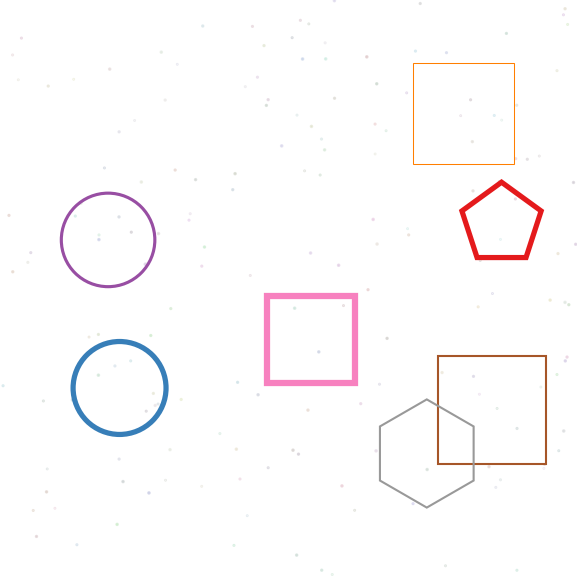[{"shape": "pentagon", "thickness": 2.5, "radius": 0.36, "center": [0.868, 0.612]}, {"shape": "circle", "thickness": 2.5, "radius": 0.4, "center": [0.207, 0.327]}, {"shape": "circle", "thickness": 1.5, "radius": 0.4, "center": [0.187, 0.584]}, {"shape": "square", "thickness": 0.5, "radius": 0.44, "center": [0.802, 0.803]}, {"shape": "square", "thickness": 1, "radius": 0.47, "center": [0.852, 0.289]}, {"shape": "square", "thickness": 3, "radius": 0.38, "center": [0.539, 0.411]}, {"shape": "hexagon", "thickness": 1, "radius": 0.47, "center": [0.739, 0.214]}]